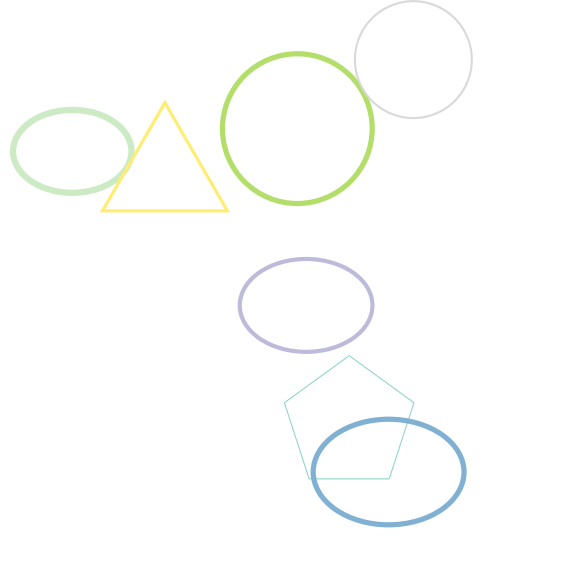[{"shape": "pentagon", "thickness": 0.5, "radius": 0.59, "center": [0.605, 0.265]}, {"shape": "oval", "thickness": 2, "radius": 0.57, "center": [0.53, 0.47]}, {"shape": "oval", "thickness": 2.5, "radius": 0.65, "center": [0.673, 0.182]}, {"shape": "circle", "thickness": 2.5, "radius": 0.65, "center": [0.515, 0.776]}, {"shape": "circle", "thickness": 1, "radius": 0.51, "center": [0.716, 0.896]}, {"shape": "oval", "thickness": 3, "radius": 0.51, "center": [0.125, 0.737]}, {"shape": "triangle", "thickness": 1.5, "radius": 0.62, "center": [0.286, 0.696]}]